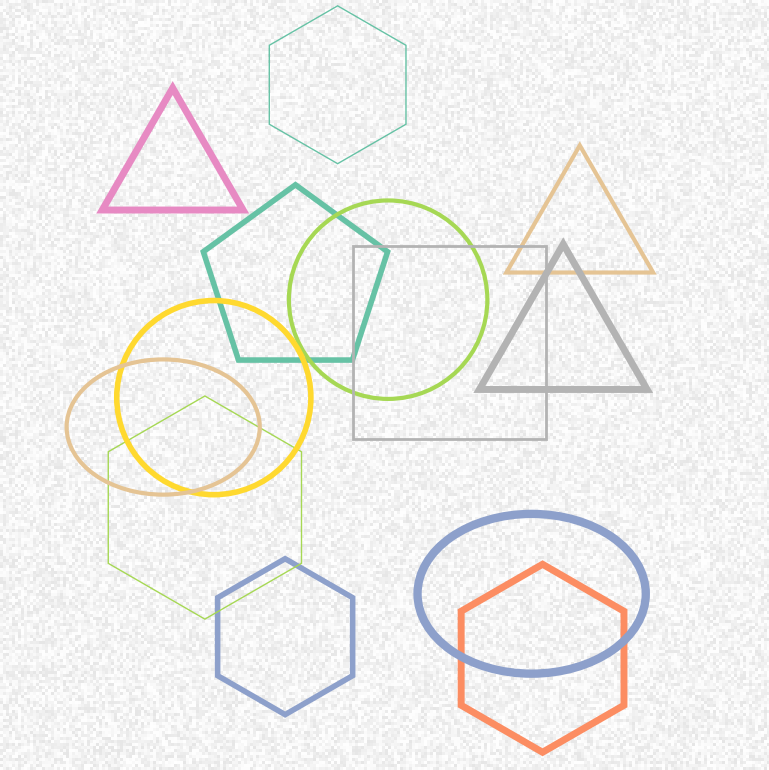[{"shape": "hexagon", "thickness": 0.5, "radius": 0.51, "center": [0.438, 0.89]}, {"shape": "pentagon", "thickness": 2, "radius": 0.63, "center": [0.384, 0.634]}, {"shape": "hexagon", "thickness": 2.5, "radius": 0.61, "center": [0.705, 0.145]}, {"shape": "oval", "thickness": 3, "radius": 0.74, "center": [0.69, 0.229]}, {"shape": "hexagon", "thickness": 2, "radius": 0.51, "center": [0.37, 0.173]}, {"shape": "triangle", "thickness": 2.5, "radius": 0.53, "center": [0.224, 0.78]}, {"shape": "circle", "thickness": 1.5, "radius": 0.64, "center": [0.504, 0.611]}, {"shape": "hexagon", "thickness": 0.5, "radius": 0.72, "center": [0.266, 0.341]}, {"shape": "circle", "thickness": 2, "radius": 0.63, "center": [0.278, 0.484]}, {"shape": "triangle", "thickness": 1.5, "radius": 0.55, "center": [0.753, 0.701]}, {"shape": "oval", "thickness": 1.5, "radius": 0.63, "center": [0.212, 0.445]}, {"shape": "square", "thickness": 1, "radius": 0.63, "center": [0.584, 0.556]}, {"shape": "triangle", "thickness": 2.5, "radius": 0.63, "center": [0.731, 0.557]}]